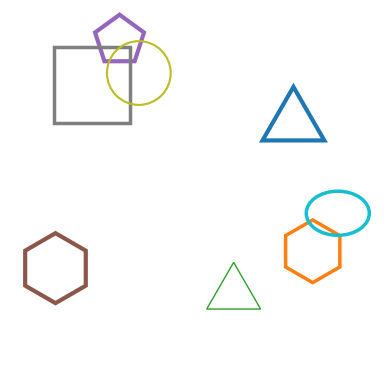[{"shape": "triangle", "thickness": 3, "radius": 0.46, "center": [0.762, 0.682]}, {"shape": "hexagon", "thickness": 2.5, "radius": 0.41, "center": [0.812, 0.347]}, {"shape": "triangle", "thickness": 1, "radius": 0.4, "center": [0.607, 0.238]}, {"shape": "pentagon", "thickness": 3, "radius": 0.33, "center": [0.311, 0.895]}, {"shape": "hexagon", "thickness": 3, "radius": 0.45, "center": [0.144, 0.303]}, {"shape": "square", "thickness": 2.5, "radius": 0.5, "center": [0.238, 0.779]}, {"shape": "circle", "thickness": 1.5, "radius": 0.41, "center": [0.361, 0.81]}, {"shape": "oval", "thickness": 2.5, "radius": 0.41, "center": [0.877, 0.446]}]